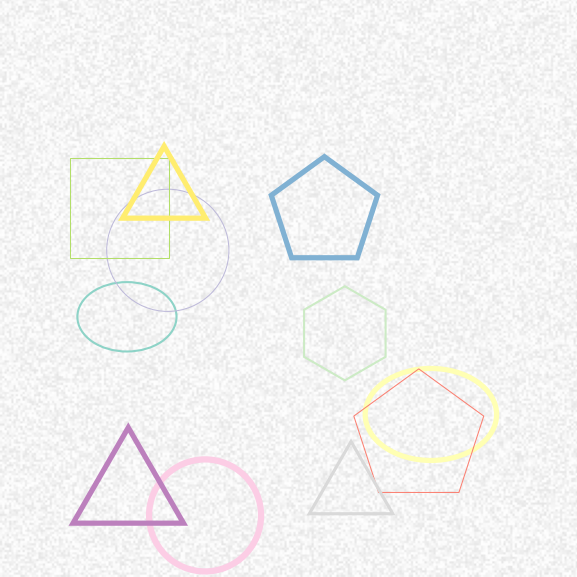[{"shape": "oval", "thickness": 1, "radius": 0.43, "center": [0.22, 0.451]}, {"shape": "oval", "thickness": 2.5, "radius": 0.57, "center": [0.746, 0.281]}, {"shape": "circle", "thickness": 0.5, "radius": 0.53, "center": [0.291, 0.566]}, {"shape": "pentagon", "thickness": 0.5, "radius": 0.59, "center": [0.725, 0.242]}, {"shape": "pentagon", "thickness": 2.5, "radius": 0.48, "center": [0.562, 0.631]}, {"shape": "square", "thickness": 0.5, "radius": 0.43, "center": [0.208, 0.639]}, {"shape": "circle", "thickness": 3, "radius": 0.48, "center": [0.355, 0.107]}, {"shape": "triangle", "thickness": 1.5, "radius": 0.42, "center": [0.608, 0.151]}, {"shape": "triangle", "thickness": 2.5, "radius": 0.55, "center": [0.222, 0.148]}, {"shape": "hexagon", "thickness": 1, "radius": 0.41, "center": [0.597, 0.422]}, {"shape": "triangle", "thickness": 2.5, "radius": 0.42, "center": [0.284, 0.663]}]